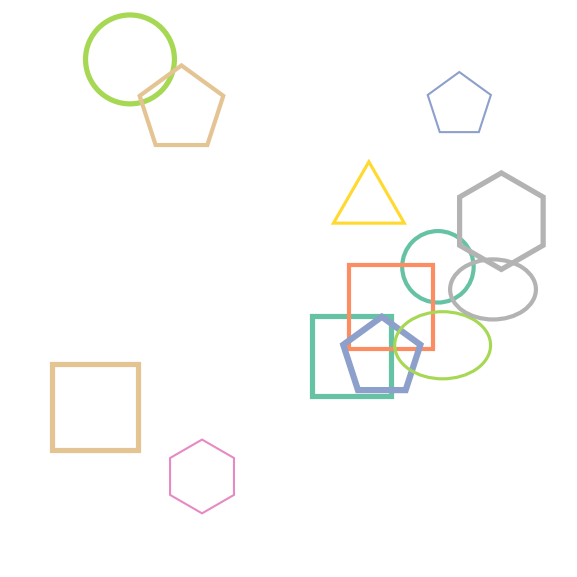[{"shape": "square", "thickness": 2.5, "radius": 0.35, "center": [0.609, 0.383]}, {"shape": "circle", "thickness": 2, "radius": 0.31, "center": [0.758, 0.537]}, {"shape": "square", "thickness": 2, "radius": 0.36, "center": [0.677, 0.467]}, {"shape": "pentagon", "thickness": 3, "radius": 0.35, "center": [0.661, 0.38]}, {"shape": "pentagon", "thickness": 1, "radius": 0.29, "center": [0.795, 0.817]}, {"shape": "hexagon", "thickness": 1, "radius": 0.32, "center": [0.35, 0.174]}, {"shape": "oval", "thickness": 1.5, "radius": 0.42, "center": [0.766, 0.401]}, {"shape": "circle", "thickness": 2.5, "radius": 0.38, "center": [0.225, 0.896]}, {"shape": "triangle", "thickness": 1.5, "radius": 0.35, "center": [0.639, 0.648]}, {"shape": "pentagon", "thickness": 2, "radius": 0.38, "center": [0.314, 0.81]}, {"shape": "square", "thickness": 2.5, "radius": 0.37, "center": [0.164, 0.294]}, {"shape": "hexagon", "thickness": 2.5, "radius": 0.42, "center": [0.868, 0.616]}, {"shape": "oval", "thickness": 2, "radius": 0.37, "center": [0.854, 0.498]}]